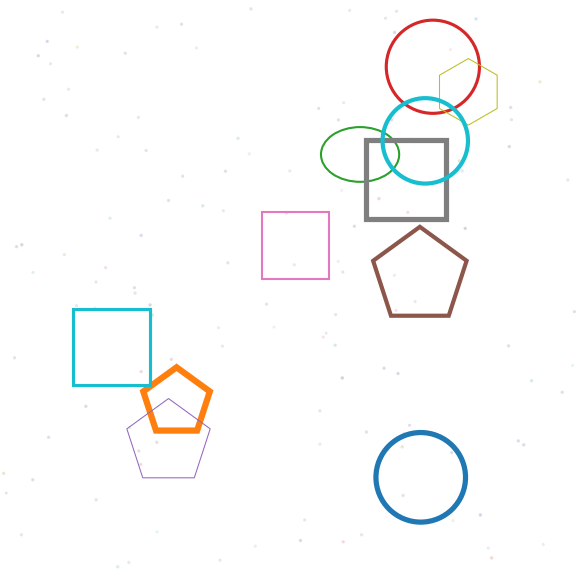[{"shape": "circle", "thickness": 2.5, "radius": 0.39, "center": [0.729, 0.173]}, {"shape": "pentagon", "thickness": 3, "radius": 0.3, "center": [0.306, 0.303]}, {"shape": "oval", "thickness": 1, "radius": 0.34, "center": [0.624, 0.732]}, {"shape": "circle", "thickness": 1.5, "radius": 0.4, "center": [0.75, 0.884]}, {"shape": "pentagon", "thickness": 0.5, "radius": 0.38, "center": [0.292, 0.233]}, {"shape": "pentagon", "thickness": 2, "radius": 0.43, "center": [0.727, 0.521]}, {"shape": "square", "thickness": 1, "radius": 0.29, "center": [0.512, 0.574]}, {"shape": "square", "thickness": 2.5, "radius": 0.34, "center": [0.703, 0.689]}, {"shape": "hexagon", "thickness": 0.5, "radius": 0.29, "center": [0.811, 0.84]}, {"shape": "square", "thickness": 1.5, "radius": 0.33, "center": [0.193, 0.398]}, {"shape": "circle", "thickness": 2, "radius": 0.37, "center": [0.736, 0.755]}]